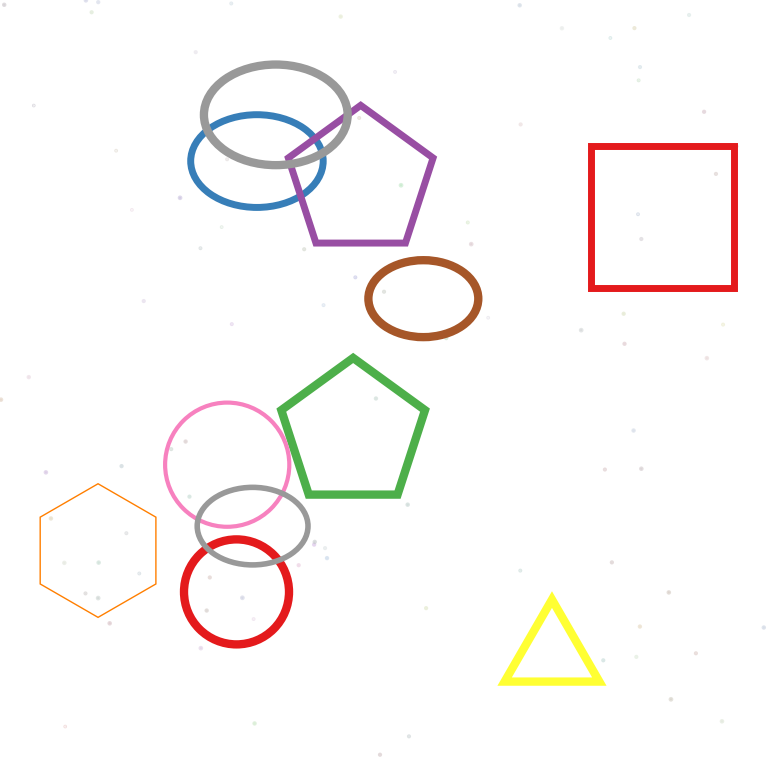[{"shape": "square", "thickness": 2.5, "radius": 0.46, "center": [0.861, 0.718]}, {"shape": "circle", "thickness": 3, "radius": 0.34, "center": [0.307, 0.231]}, {"shape": "oval", "thickness": 2.5, "radius": 0.43, "center": [0.334, 0.791]}, {"shape": "pentagon", "thickness": 3, "radius": 0.49, "center": [0.459, 0.437]}, {"shape": "pentagon", "thickness": 2.5, "radius": 0.49, "center": [0.468, 0.764]}, {"shape": "hexagon", "thickness": 0.5, "radius": 0.43, "center": [0.127, 0.285]}, {"shape": "triangle", "thickness": 3, "radius": 0.36, "center": [0.717, 0.15]}, {"shape": "oval", "thickness": 3, "radius": 0.36, "center": [0.55, 0.612]}, {"shape": "circle", "thickness": 1.5, "radius": 0.4, "center": [0.295, 0.397]}, {"shape": "oval", "thickness": 3, "radius": 0.47, "center": [0.358, 0.851]}, {"shape": "oval", "thickness": 2, "radius": 0.36, "center": [0.328, 0.317]}]